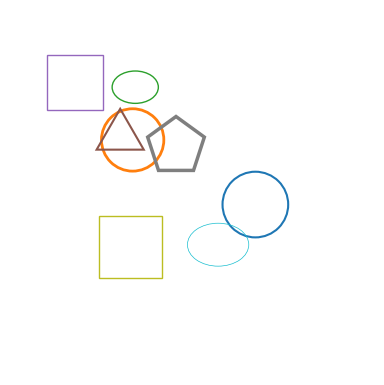[{"shape": "circle", "thickness": 1.5, "radius": 0.43, "center": [0.663, 0.469]}, {"shape": "circle", "thickness": 2, "radius": 0.4, "center": [0.345, 0.637]}, {"shape": "oval", "thickness": 1, "radius": 0.3, "center": [0.351, 0.774]}, {"shape": "square", "thickness": 1, "radius": 0.36, "center": [0.195, 0.786]}, {"shape": "triangle", "thickness": 1.5, "radius": 0.35, "center": [0.312, 0.647]}, {"shape": "pentagon", "thickness": 2.5, "radius": 0.39, "center": [0.457, 0.62]}, {"shape": "square", "thickness": 1, "radius": 0.4, "center": [0.339, 0.359]}, {"shape": "oval", "thickness": 0.5, "radius": 0.4, "center": [0.567, 0.364]}]